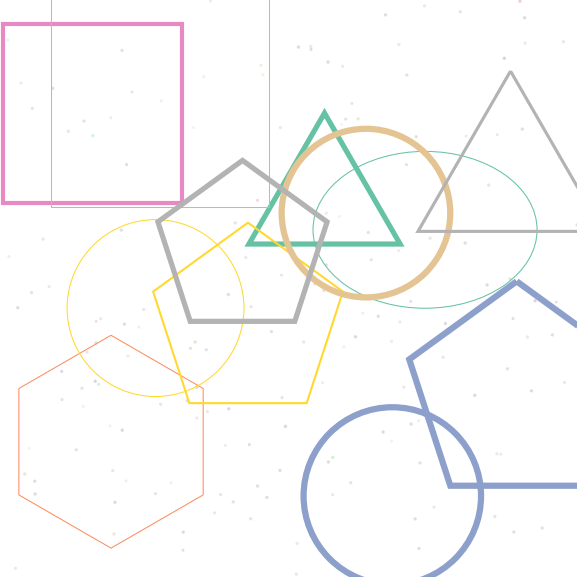[{"shape": "triangle", "thickness": 2.5, "radius": 0.76, "center": [0.562, 0.652]}, {"shape": "oval", "thickness": 0.5, "radius": 0.97, "center": [0.736, 0.601]}, {"shape": "hexagon", "thickness": 0.5, "radius": 0.92, "center": [0.192, 0.234]}, {"shape": "circle", "thickness": 3, "radius": 0.77, "center": [0.679, 0.14]}, {"shape": "pentagon", "thickness": 3, "radius": 0.98, "center": [0.895, 0.316]}, {"shape": "square", "thickness": 2, "radius": 0.77, "center": [0.161, 0.803]}, {"shape": "square", "thickness": 0.5, "radius": 0.94, "center": [0.277, 0.829]}, {"shape": "circle", "thickness": 0.5, "radius": 0.77, "center": [0.269, 0.466]}, {"shape": "pentagon", "thickness": 1, "radius": 0.86, "center": [0.429, 0.441]}, {"shape": "circle", "thickness": 3, "radius": 0.73, "center": [0.634, 0.63]}, {"shape": "pentagon", "thickness": 2.5, "radius": 0.77, "center": [0.42, 0.567]}, {"shape": "triangle", "thickness": 1.5, "radius": 0.93, "center": [0.884, 0.691]}]